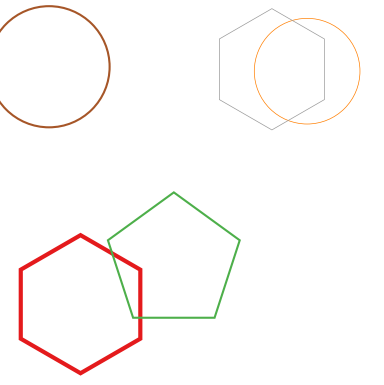[{"shape": "hexagon", "thickness": 3, "radius": 0.9, "center": [0.209, 0.21]}, {"shape": "pentagon", "thickness": 1.5, "radius": 0.9, "center": [0.452, 0.32]}, {"shape": "circle", "thickness": 0.5, "radius": 0.69, "center": [0.798, 0.815]}, {"shape": "circle", "thickness": 1.5, "radius": 0.79, "center": [0.127, 0.827]}, {"shape": "hexagon", "thickness": 0.5, "radius": 0.79, "center": [0.706, 0.82]}]